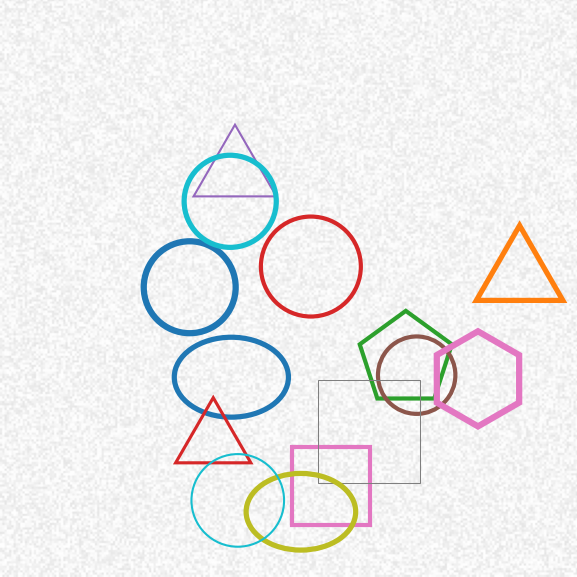[{"shape": "circle", "thickness": 3, "radius": 0.4, "center": [0.329, 0.502]}, {"shape": "oval", "thickness": 2.5, "radius": 0.49, "center": [0.401, 0.346]}, {"shape": "triangle", "thickness": 2.5, "radius": 0.43, "center": [0.9, 0.522]}, {"shape": "pentagon", "thickness": 2, "radius": 0.42, "center": [0.703, 0.377]}, {"shape": "triangle", "thickness": 1.5, "radius": 0.38, "center": [0.369, 0.235]}, {"shape": "circle", "thickness": 2, "radius": 0.43, "center": [0.538, 0.538]}, {"shape": "triangle", "thickness": 1, "radius": 0.41, "center": [0.407, 0.7]}, {"shape": "circle", "thickness": 2, "radius": 0.34, "center": [0.722, 0.35]}, {"shape": "hexagon", "thickness": 3, "radius": 0.41, "center": [0.828, 0.343]}, {"shape": "square", "thickness": 2, "radius": 0.34, "center": [0.573, 0.158]}, {"shape": "square", "thickness": 0.5, "radius": 0.45, "center": [0.639, 0.252]}, {"shape": "oval", "thickness": 2.5, "radius": 0.47, "center": [0.521, 0.113]}, {"shape": "circle", "thickness": 2.5, "radius": 0.4, "center": [0.399, 0.651]}, {"shape": "circle", "thickness": 1, "radius": 0.4, "center": [0.412, 0.133]}]